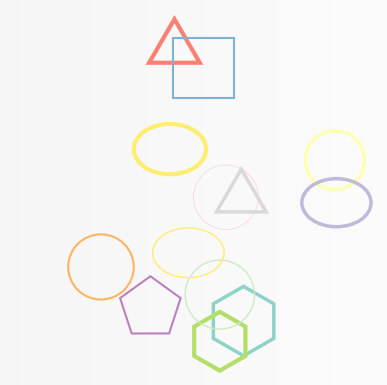[{"shape": "hexagon", "thickness": 2.5, "radius": 0.45, "center": [0.629, 0.166]}, {"shape": "circle", "thickness": 2.5, "radius": 0.38, "center": [0.864, 0.584]}, {"shape": "oval", "thickness": 2.5, "radius": 0.45, "center": [0.868, 0.474]}, {"shape": "triangle", "thickness": 3, "radius": 0.38, "center": [0.45, 0.875]}, {"shape": "square", "thickness": 1.5, "radius": 0.39, "center": [0.525, 0.824]}, {"shape": "circle", "thickness": 1.5, "radius": 0.42, "center": [0.261, 0.307]}, {"shape": "hexagon", "thickness": 3, "radius": 0.38, "center": [0.567, 0.114]}, {"shape": "circle", "thickness": 0.5, "radius": 0.42, "center": [0.583, 0.488]}, {"shape": "triangle", "thickness": 2.5, "radius": 0.37, "center": [0.623, 0.487]}, {"shape": "pentagon", "thickness": 1.5, "radius": 0.41, "center": [0.388, 0.2]}, {"shape": "circle", "thickness": 1, "radius": 0.45, "center": [0.567, 0.235]}, {"shape": "oval", "thickness": 3, "radius": 0.47, "center": [0.439, 0.613]}, {"shape": "oval", "thickness": 1, "radius": 0.46, "center": [0.486, 0.343]}]